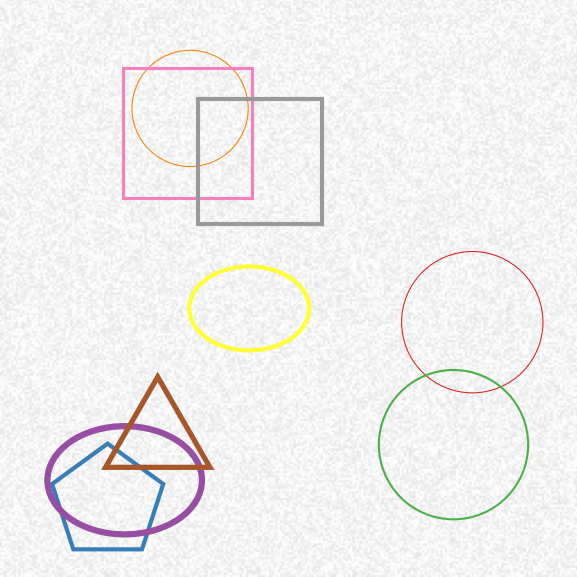[{"shape": "circle", "thickness": 0.5, "radius": 0.61, "center": [0.818, 0.441]}, {"shape": "pentagon", "thickness": 2, "radius": 0.51, "center": [0.186, 0.13]}, {"shape": "circle", "thickness": 1, "radius": 0.65, "center": [0.785, 0.229]}, {"shape": "oval", "thickness": 3, "radius": 0.67, "center": [0.216, 0.167]}, {"shape": "circle", "thickness": 0.5, "radius": 0.5, "center": [0.329, 0.811]}, {"shape": "oval", "thickness": 2, "radius": 0.52, "center": [0.432, 0.465]}, {"shape": "triangle", "thickness": 2.5, "radius": 0.52, "center": [0.273, 0.242]}, {"shape": "square", "thickness": 1.5, "radius": 0.56, "center": [0.325, 0.769]}, {"shape": "square", "thickness": 2, "radius": 0.54, "center": [0.45, 0.719]}]